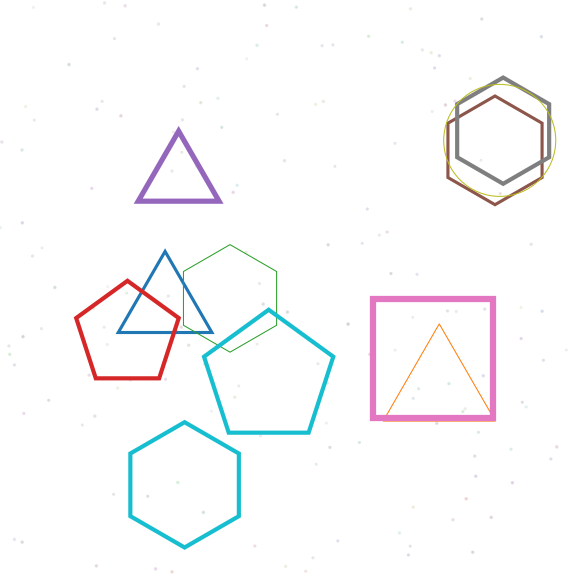[{"shape": "triangle", "thickness": 1.5, "radius": 0.47, "center": [0.286, 0.47]}, {"shape": "triangle", "thickness": 0.5, "radius": 0.56, "center": [0.761, 0.326]}, {"shape": "hexagon", "thickness": 0.5, "radius": 0.47, "center": [0.398, 0.482]}, {"shape": "pentagon", "thickness": 2, "radius": 0.47, "center": [0.221, 0.42]}, {"shape": "triangle", "thickness": 2.5, "radius": 0.4, "center": [0.309, 0.691]}, {"shape": "hexagon", "thickness": 1.5, "radius": 0.47, "center": [0.857, 0.739]}, {"shape": "square", "thickness": 3, "radius": 0.52, "center": [0.75, 0.378]}, {"shape": "hexagon", "thickness": 2, "radius": 0.46, "center": [0.871, 0.773]}, {"shape": "circle", "thickness": 0.5, "radius": 0.48, "center": [0.865, 0.756]}, {"shape": "hexagon", "thickness": 2, "radius": 0.54, "center": [0.32, 0.16]}, {"shape": "pentagon", "thickness": 2, "radius": 0.59, "center": [0.465, 0.345]}]